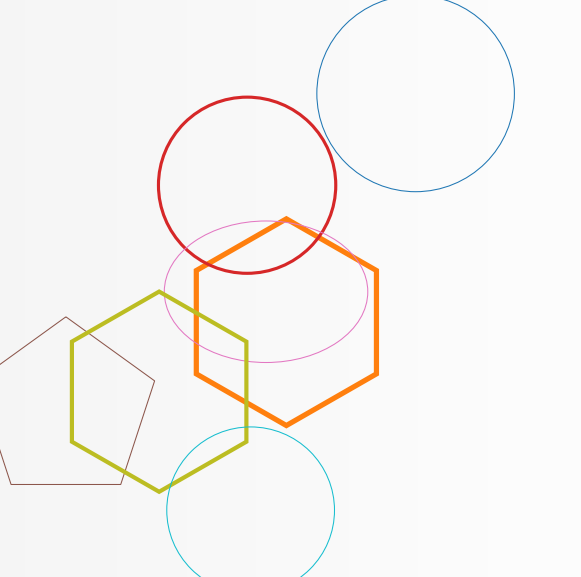[{"shape": "circle", "thickness": 0.5, "radius": 0.85, "center": [0.715, 0.837]}, {"shape": "hexagon", "thickness": 2.5, "radius": 0.89, "center": [0.493, 0.441]}, {"shape": "circle", "thickness": 1.5, "radius": 0.76, "center": [0.425, 0.678]}, {"shape": "pentagon", "thickness": 0.5, "radius": 0.8, "center": [0.113, 0.29]}, {"shape": "oval", "thickness": 0.5, "radius": 0.88, "center": [0.458, 0.494]}, {"shape": "hexagon", "thickness": 2, "radius": 0.87, "center": [0.274, 0.321]}, {"shape": "circle", "thickness": 0.5, "radius": 0.72, "center": [0.431, 0.116]}]